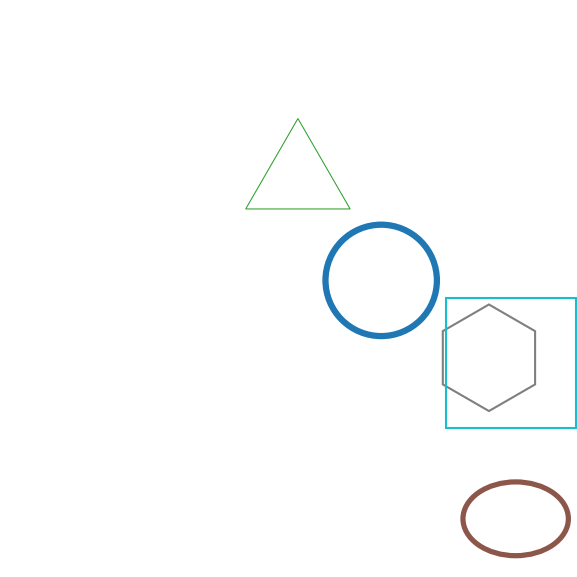[{"shape": "circle", "thickness": 3, "radius": 0.48, "center": [0.66, 0.514]}, {"shape": "triangle", "thickness": 0.5, "radius": 0.52, "center": [0.516, 0.69]}, {"shape": "oval", "thickness": 2.5, "radius": 0.46, "center": [0.893, 0.101]}, {"shape": "hexagon", "thickness": 1, "radius": 0.46, "center": [0.847, 0.38]}, {"shape": "square", "thickness": 1, "radius": 0.56, "center": [0.885, 0.37]}]